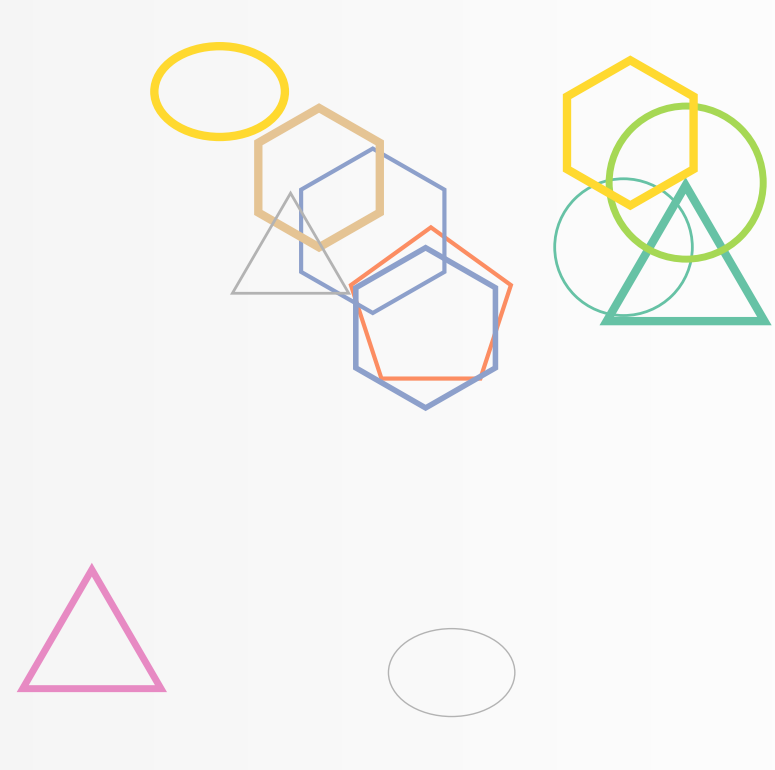[{"shape": "circle", "thickness": 1, "radius": 0.44, "center": [0.805, 0.679]}, {"shape": "triangle", "thickness": 3, "radius": 0.59, "center": [0.885, 0.642]}, {"shape": "pentagon", "thickness": 1.5, "radius": 0.54, "center": [0.556, 0.596]}, {"shape": "hexagon", "thickness": 2, "radius": 0.52, "center": [0.549, 0.574]}, {"shape": "hexagon", "thickness": 1.5, "radius": 0.53, "center": [0.481, 0.7]}, {"shape": "triangle", "thickness": 2.5, "radius": 0.52, "center": [0.119, 0.157]}, {"shape": "circle", "thickness": 2.5, "radius": 0.5, "center": [0.885, 0.763]}, {"shape": "oval", "thickness": 3, "radius": 0.42, "center": [0.283, 0.881]}, {"shape": "hexagon", "thickness": 3, "radius": 0.47, "center": [0.813, 0.827]}, {"shape": "hexagon", "thickness": 3, "radius": 0.45, "center": [0.412, 0.769]}, {"shape": "oval", "thickness": 0.5, "radius": 0.41, "center": [0.583, 0.127]}, {"shape": "triangle", "thickness": 1, "radius": 0.43, "center": [0.375, 0.662]}]